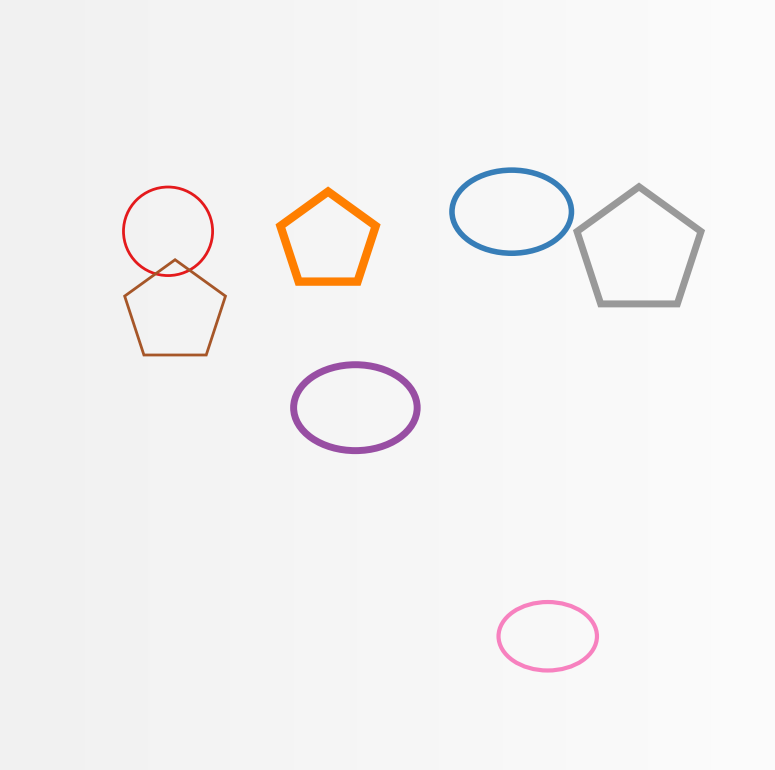[{"shape": "circle", "thickness": 1, "radius": 0.29, "center": [0.217, 0.7]}, {"shape": "oval", "thickness": 2, "radius": 0.39, "center": [0.66, 0.725]}, {"shape": "oval", "thickness": 2.5, "radius": 0.4, "center": [0.459, 0.471]}, {"shape": "pentagon", "thickness": 3, "radius": 0.32, "center": [0.423, 0.687]}, {"shape": "pentagon", "thickness": 1, "radius": 0.34, "center": [0.226, 0.594]}, {"shape": "oval", "thickness": 1.5, "radius": 0.32, "center": [0.707, 0.174]}, {"shape": "pentagon", "thickness": 2.5, "radius": 0.42, "center": [0.825, 0.673]}]